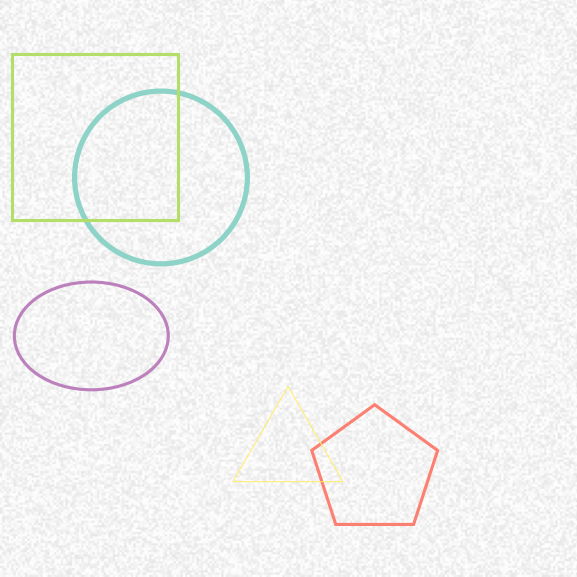[{"shape": "circle", "thickness": 2.5, "radius": 0.75, "center": [0.279, 0.692]}, {"shape": "pentagon", "thickness": 1.5, "radius": 0.57, "center": [0.649, 0.184]}, {"shape": "square", "thickness": 1.5, "radius": 0.72, "center": [0.164, 0.762]}, {"shape": "oval", "thickness": 1.5, "radius": 0.67, "center": [0.158, 0.417]}, {"shape": "triangle", "thickness": 0.5, "radius": 0.55, "center": [0.499, 0.22]}]